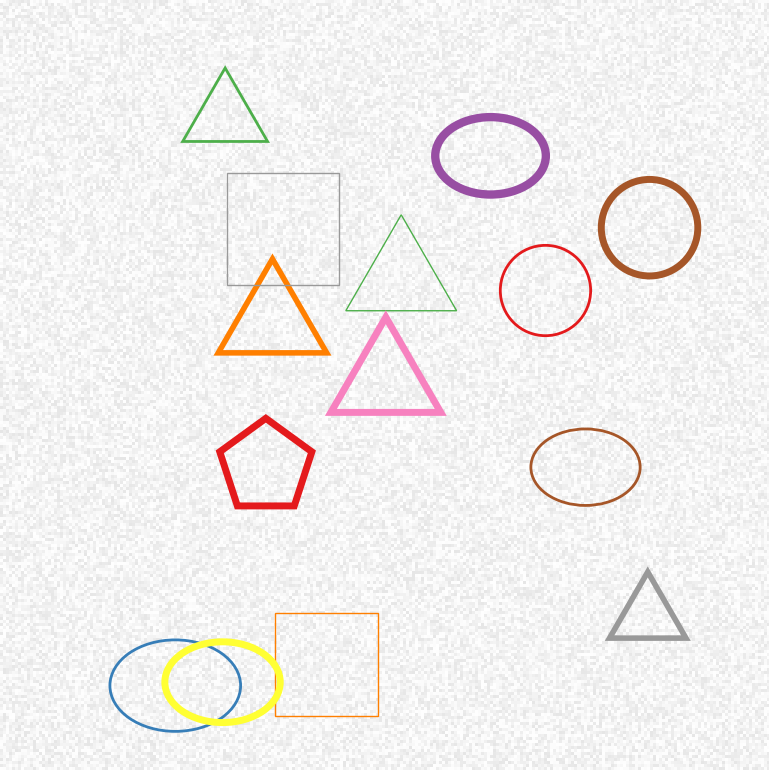[{"shape": "circle", "thickness": 1, "radius": 0.29, "center": [0.708, 0.623]}, {"shape": "pentagon", "thickness": 2.5, "radius": 0.31, "center": [0.345, 0.394]}, {"shape": "oval", "thickness": 1, "radius": 0.42, "center": [0.228, 0.11]}, {"shape": "triangle", "thickness": 0.5, "radius": 0.42, "center": [0.521, 0.638]}, {"shape": "triangle", "thickness": 1, "radius": 0.32, "center": [0.292, 0.848]}, {"shape": "oval", "thickness": 3, "radius": 0.36, "center": [0.637, 0.798]}, {"shape": "square", "thickness": 0.5, "radius": 0.33, "center": [0.424, 0.137]}, {"shape": "triangle", "thickness": 2, "radius": 0.41, "center": [0.354, 0.582]}, {"shape": "oval", "thickness": 2.5, "radius": 0.37, "center": [0.289, 0.114]}, {"shape": "circle", "thickness": 2.5, "radius": 0.31, "center": [0.844, 0.704]}, {"shape": "oval", "thickness": 1, "radius": 0.35, "center": [0.76, 0.393]}, {"shape": "triangle", "thickness": 2.5, "radius": 0.41, "center": [0.501, 0.506]}, {"shape": "square", "thickness": 0.5, "radius": 0.36, "center": [0.368, 0.703]}, {"shape": "triangle", "thickness": 2, "radius": 0.29, "center": [0.841, 0.2]}]